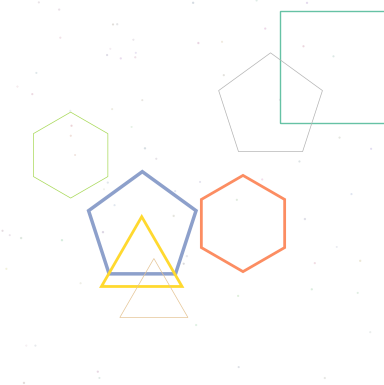[{"shape": "square", "thickness": 1, "radius": 0.73, "center": [0.874, 0.827]}, {"shape": "hexagon", "thickness": 2, "radius": 0.62, "center": [0.631, 0.419]}, {"shape": "pentagon", "thickness": 2.5, "radius": 0.73, "center": [0.37, 0.407]}, {"shape": "hexagon", "thickness": 0.5, "radius": 0.56, "center": [0.184, 0.597]}, {"shape": "triangle", "thickness": 2, "radius": 0.6, "center": [0.368, 0.316]}, {"shape": "triangle", "thickness": 0.5, "radius": 0.51, "center": [0.4, 0.226]}, {"shape": "pentagon", "thickness": 0.5, "radius": 0.71, "center": [0.703, 0.721]}]